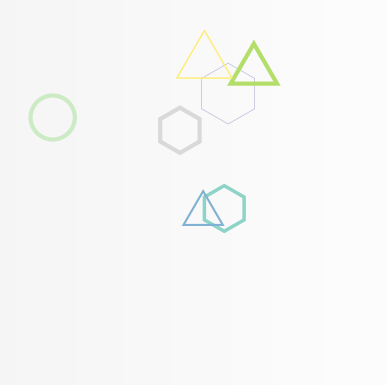[{"shape": "hexagon", "thickness": 2.5, "radius": 0.3, "center": [0.579, 0.459]}, {"shape": "hexagon", "thickness": 0.5, "radius": 0.39, "center": [0.589, 0.757]}, {"shape": "triangle", "thickness": 1.5, "radius": 0.29, "center": [0.524, 0.445]}, {"shape": "triangle", "thickness": 3, "radius": 0.35, "center": [0.655, 0.817]}, {"shape": "hexagon", "thickness": 3, "radius": 0.29, "center": [0.464, 0.662]}, {"shape": "circle", "thickness": 3, "radius": 0.29, "center": [0.136, 0.695]}, {"shape": "triangle", "thickness": 1, "radius": 0.41, "center": [0.528, 0.838]}]